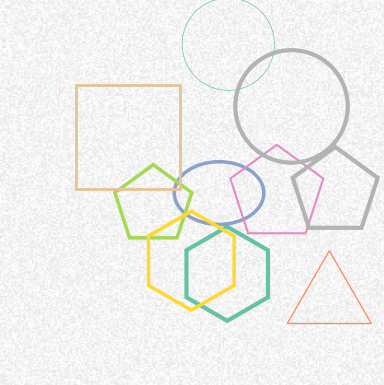[{"shape": "hexagon", "thickness": 3, "radius": 0.61, "center": [0.59, 0.289]}, {"shape": "circle", "thickness": 0.5, "radius": 0.6, "center": [0.593, 0.885]}, {"shape": "triangle", "thickness": 1, "radius": 0.63, "center": [0.855, 0.223]}, {"shape": "oval", "thickness": 2.5, "radius": 0.58, "center": [0.569, 0.499]}, {"shape": "pentagon", "thickness": 1.5, "radius": 0.64, "center": [0.719, 0.497]}, {"shape": "pentagon", "thickness": 2.5, "radius": 0.52, "center": [0.398, 0.467]}, {"shape": "hexagon", "thickness": 2.5, "radius": 0.64, "center": [0.497, 0.323]}, {"shape": "square", "thickness": 2, "radius": 0.67, "center": [0.332, 0.645]}, {"shape": "circle", "thickness": 3, "radius": 0.73, "center": [0.757, 0.724]}, {"shape": "pentagon", "thickness": 3, "radius": 0.58, "center": [0.871, 0.502]}]